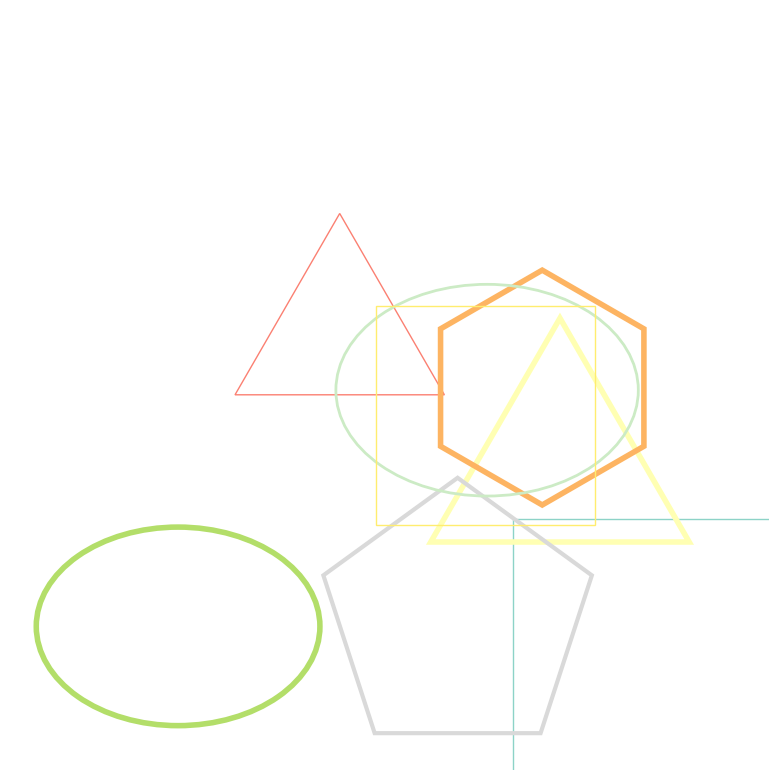[{"shape": "square", "thickness": 0.5, "radius": 0.96, "center": [0.859, 0.133]}, {"shape": "triangle", "thickness": 2, "radius": 0.97, "center": [0.727, 0.393]}, {"shape": "triangle", "thickness": 0.5, "radius": 0.78, "center": [0.441, 0.566]}, {"shape": "hexagon", "thickness": 2, "radius": 0.76, "center": [0.704, 0.497]}, {"shape": "oval", "thickness": 2, "radius": 0.92, "center": [0.231, 0.187]}, {"shape": "pentagon", "thickness": 1.5, "radius": 0.92, "center": [0.594, 0.196]}, {"shape": "oval", "thickness": 1, "radius": 0.98, "center": [0.633, 0.493]}, {"shape": "square", "thickness": 0.5, "radius": 0.71, "center": [0.63, 0.461]}]